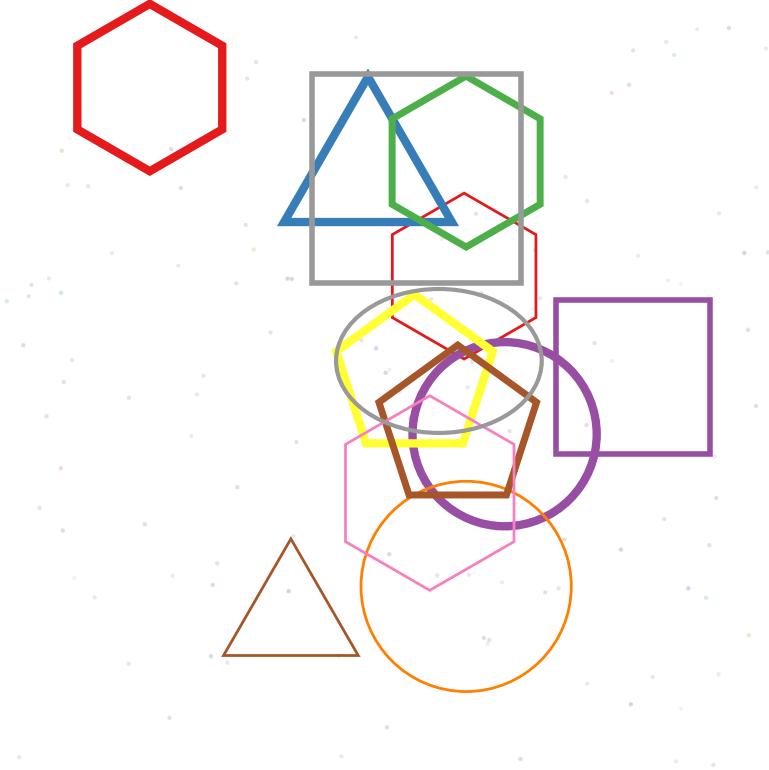[{"shape": "hexagon", "thickness": 3, "radius": 0.54, "center": [0.195, 0.886]}, {"shape": "hexagon", "thickness": 1, "radius": 0.54, "center": [0.603, 0.641]}, {"shape": "triangle", "thickness": 3, "radius": 0.63, "center": [0.478, 0.775]}, {"shape": "hexagon", "thickness": 2.5, "radius": 0.55, "center": [0.605, 0.79]}, {"shape": "circle", "thickness": 3, "radius": 0.6, "center": [0.655, 0.436]}, {"shape": "square", "thickness": 2, "radius": 0.5, "center": [0.822, 0.511]}, {"shape": "circle", "thickness": 1, "radius": 0.68, "center": [0.605, 0.238]}, {"shape": "pentagon", "thickness": 3, "radius": 0.53, "center": [0.538, 0.511]}, {"shape": "triangle", "thickness": 1, "radius": 0.51, "center": [0.378, 0.199]}, {"shape": "pentagon", "thickness": 2.5, "radius": 0.54, "center": [0.594, 0.444]}, {"shape": "hexagon", "thickness": 1, "radius": 0.63, "center": [0.558, 0.36]}, {"shape": "square", "thickness": 2, "radius": 0.68, "center": [0.541, 0.768]}, {"shape": "oval", "thickness": 1.5, "radius": 0.67, "center": [0.57, 0.531]}]